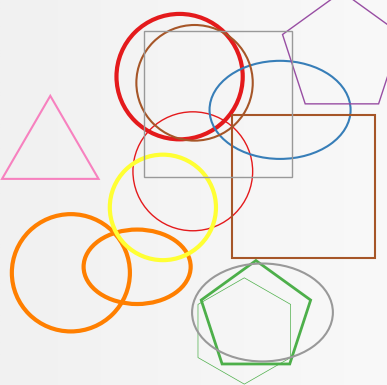[{"shape": "circle", "thickness": 1, "radius": 0.77, "center": [0.498, 0.555]}, {"shape": "circle", "thickness": 3, "radius": 0.81, "center": [0.463, 0.801]}, {"shape": "oval", "thickness": 1.5, "radius": 0.91, "center": [0.723, 0.715]}, {"shape": "pentagon", "thickness": 2, "radius": 0.74, "center": [0.66, 0.175]}, {"shape": "hexagon", "thickness": 0.5, "radius": 0.69, "center": [0.63, 0.14]}, {"shape": "pentagon", "thickness": 1, "radius": 0.81, "center": [0.882, 0.861]}, {"shape": "oval", "thickness": 3, "radius": 0.69, "center": [0.354, 0.307]}, {"shape": "circle", "thickness": 3, "radius": 0.76, "center": [0.183, 0.291]}, {"shape": "circle", "thickness": 3, "radius": 0.68, "center": [0.42, 0.461]}, {"shape": "square", "thickness": 1.5, "radius": 0.93, "center": [0.783, 0.516]}, {"shape": "circle", "thickness": 1.5, "radius": 0.75, "center": [0.502, 0.785]}, {"shape": "triangle", "thickness": 1.5, "radius": 0.72, "center": [0.13, 0.607]}, {"shape": "oval", "thickness": 1.5, "radius": 0.91, "center": [0.677, 0.188]}, {"shape": "square", "thickness": 1, "radius": 0.95, "center": [0.562, 0.73]}]